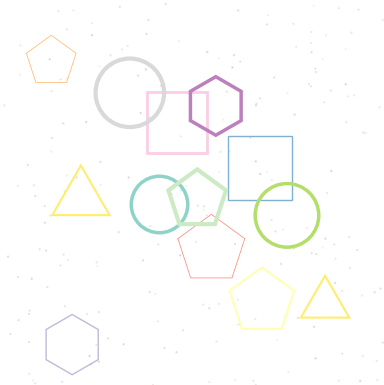[{"shape": "circle", "thickness": 2.5, "radius": 0.37, "center": [0.414, 0.469]}, {"shape": "pentagon", "thickness": 1.5, "radius": 0.44, "center": [0.68, 0.217]}, {"shape": "hexagon", "thickness": 1, "radius": 0.39, "center": [0.187, 0.105]}, {"shape": "pentagon", "thickness": 0.5, "radius": 0.46, "center": [0.549, 0.352]}, {"shape": "square", "thickness": 1, "radius": 0.42, "center": [0.677, 0.564]}, {"shape": "pentagon", "thickness": 0.5, "radius": 0.34, "center": [0.133, 0.841]}, {"shape": "circle", "thickness": 2.5, "radius": 0.41, "center": [0.745, 0.441]}, {"shape": "square", "thickness": 2, "radius": 0.4, "center": [0.46, 0.681]}, {"shape": "circle", "thickness": 3, "radius": 0.44, "center": [0.337, 0.759]}, {"shape": "hexagon", "thickness": 2.5, "radius": 0.38, "center": [0.56, 0.725]}, {"shape": "pentagon", "thickness": 3, "radius": 0.39, "center": [0.512, 0.481]}, {"shape": "triangle", "thickness": 1.5, "radius": 0.43, "center": [0.21, 0.484]}, {"shape": "triangle", "thickness": 1.5, "radius": 0.36, "center": [0.844, 0.211]}]